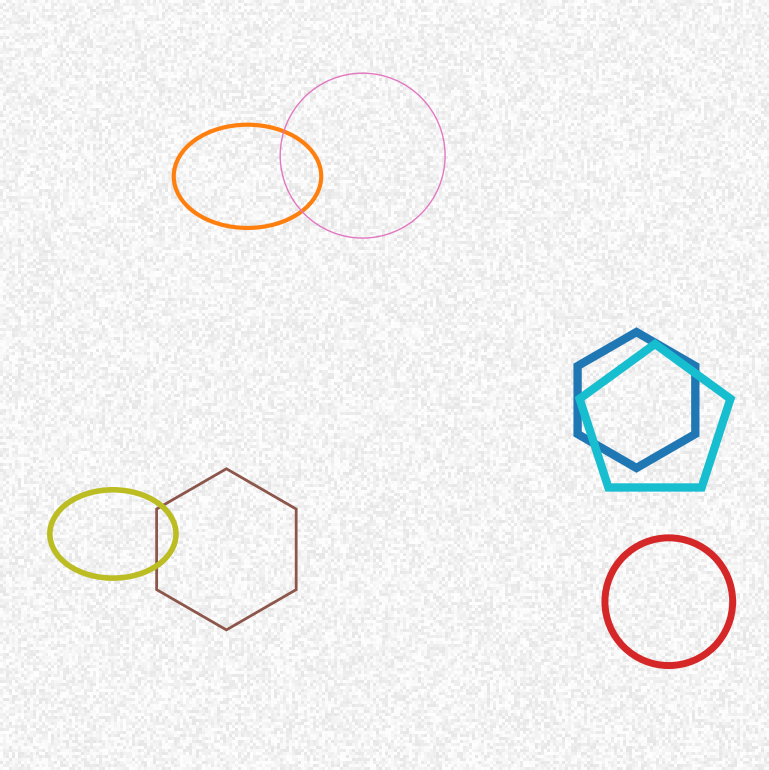[{"shape": "hexagon", "thickness": 3, "radius": 0.44, "center": [0.827, 0.48]}, {"shape": "oval", "thickness": 1.5, "radius": 0.48, "center": [0.321, 0.771]}, {"shape": "circle", "thickness": 2.5, "radius": 0.41, "center": [0.869, 0.219]}, {"shape": "hexagon", "thickness": 1, "radius": 0.52, "center": [0.294, 0.287]}, {"shape": "circle", "thickness": 0.5, "radius": 0.54, "center": [0.471, 0.798]}, {"shape": "oval", "thickness": 2, "radius": 0.41, "center": [0.147, 0.307]}, {"shape": "pentagon", "thickness": 3, "radius": 0.52, "center": [0.851, 0.45]}]